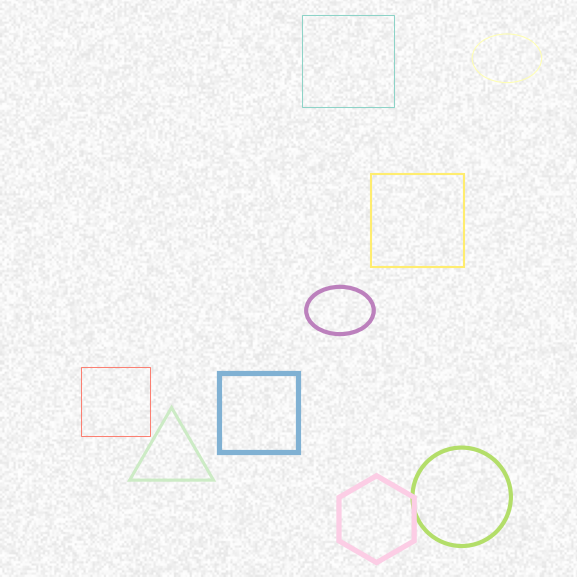[{"shape": "square", "thickness": 0.5, "radius": 0.4, "center": [0.603, 0.894]}, {"shape": "oval", "thickness": 0.5, "radius": 0.3, "center": [0.878, 0.898]}, {"shape": "square", "thickness": 0.5, "radius": 0.3, "center": [0.199, 0.304]}, {"shape": "square", "thickness": 2.5, "radius": 0.34, "center": [0.448, 0.285]}, {"shape": "circle", "thickness": 2, "radius": 0.43, "center": [0.799, 0.139]}, {"shape": "hexagon", "thickness": 2.5, "radius": 0.38, "center": [0.652, 0.1]}, {"shape": "oval", "thickness": 2, "radius": 0.29, "center": [0.589, 0.461]}, {"shape": "triangle", "thickness": 1.5, "radius": 0.42, "center": [0.297, 0.21]}, {"shape": "square", "thickness": 1, "radius": 0.4, "center": [0.723, 0.618]}]